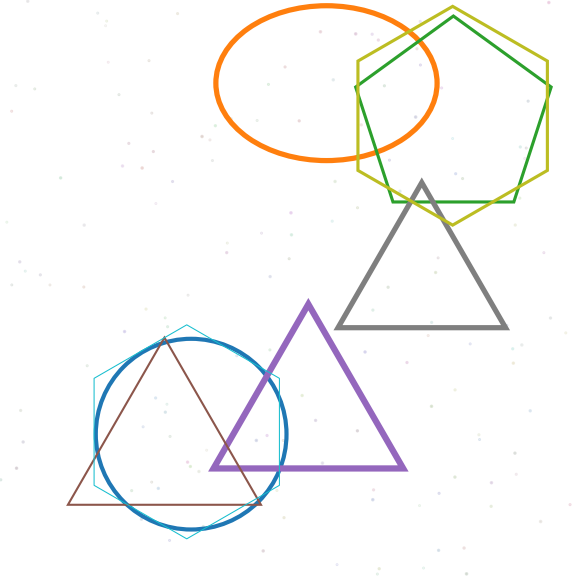[{"shape": "circle", "thickness": 2, "radius": 0.83, "center": [0.331, 0.247]}, {"shape": "oval", "thickness": 2.5, "radius": 0.96, "center": [0.565, 0.855]}, {"shape": "pentagon", "thickness": 1.5, "radius": 0.89, "center": [0.785, 0.793]}, {"shape": "triangle", "thickness": 3, "radius": 0.95, "center": [0.534, 0.283]}, {"shape": "triangle", "thickness": 1, "radius": 0.96, "center": [0.285, 0.222]}, {"shape": "triangle", "thickness": 2.5, "radius": 0.84, "center": [0.73, 0.515]}, {"shape": "hexagon", "thickness": 1.5, "radius": 0.95, "center": [0.784, 0.799]}, {"shape": "hexagon", "thickness": 0.5, "radius": 0.93, "center": [0.323, 0.251]}]